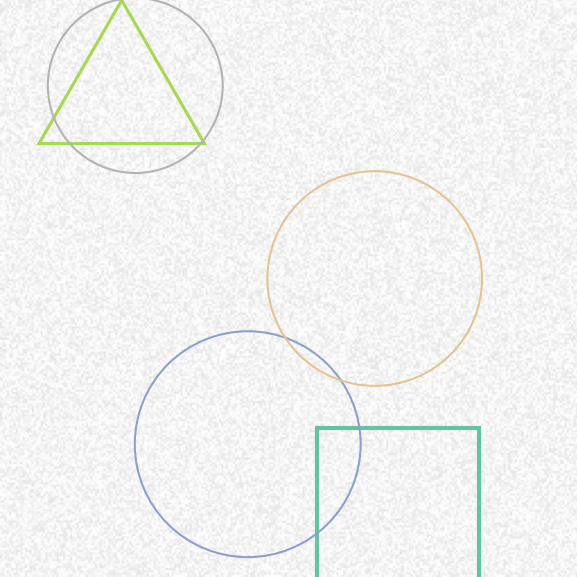[{"shape": "square", "thickness": 2, "radius": 0.7, "center": [0.689, 0.118]}, {"shape": "circle", "thickness": 1, "radius": 0.98, "center": [0.429, 0.23]}, {"shape": "triangle", "thickness": 1.5, "radius": 0.83, "center": [0.211, 0.833]}, {"shape": "circle", "thickness": 1, "radius": 0.93, "center": [0.649, 0.517]}, {"shape": "circle", "thickness": 1, "radius": 0.76, "center": [0.234, 0.851]}]